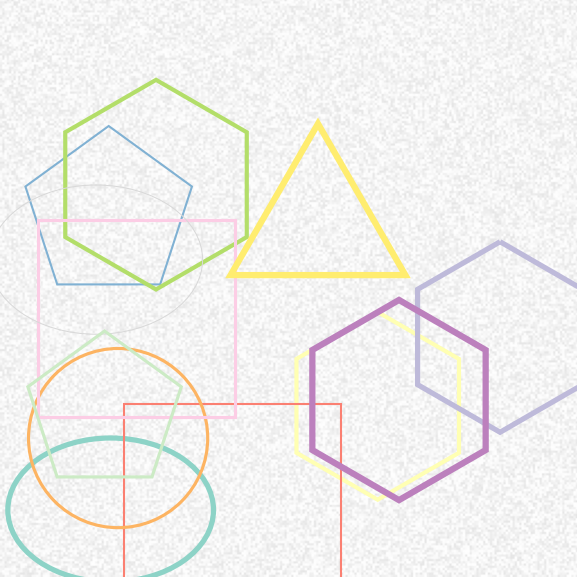[{"shape": "oval", "thickness": 2.5, "radius": 0.89, "center": [0.192, 0.116]}, {"shape": "hexagon", "thickness": 2, "radius": 0.81, "center": [0.654, 0.296]}, {"shape": "hexagon", "thickness": 2.5, "radius": 0.82, "center": [0.866, 0.416]}, {"shape": "square", "thickness": 1, "radius": 0.94, "center": [0.403, 0.111]}, {"shape": "pentagon", "thickness": 1, "radius": 0.76, "center": [0.188, 0.629]}, {"shape": "circle", "thickness": 1.5, "radius": 0.78, "center": [0.205, 0.241]}, {"shape": "hexagon", "thickness": 2, "radius": 0.91, "center": [0.27, 0.679]}, {"shape": "square", "thickness": 1.5, "radius": 0.85, "center": [0.237, 0.448]}, {"shape": "oval", "thickness": 0.5, "radius": 0.92, "center": [0.166, 0.55]}, {"shape": "hexagon", "thickness": 3, "radius": 0.87, "center": [0.691, 0.306]}, {"shape": "pentagon", "thickness": 1.5, "radius": 0.7, "center": [0.181, 0.286]}, {"shape": "triangle", "thickness": 3, "radius": 0.87, "center": [0.551, 0.61]}]